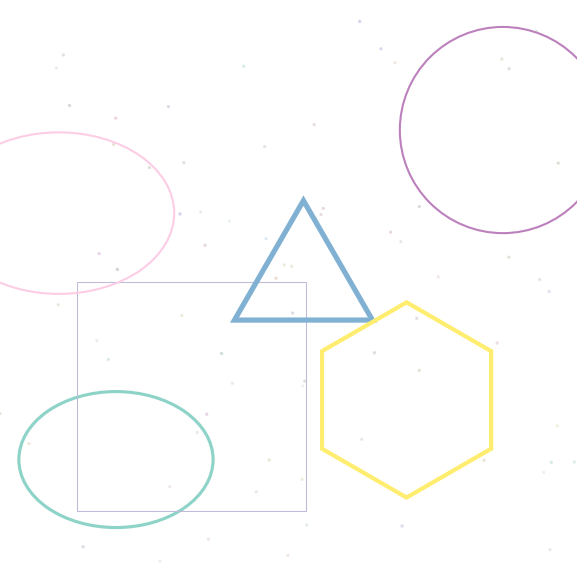[{"shape": "oval", "thickness": 1.5, "radius": 0.84, "center": [0.201, 0.203]}, {"shape": "square", "thickness": 0.5, "radius": 0.99, "center": [0.332, 0.313]}, {"shape": "triangle", "thickness": 2.5, "radius": 0.69, "center": [0.525, 0.514]}, {"shape": "oval", "thickness": 1, "radius": 1.0, "center": [0.102, 0.63]}, {"shape": "circle", "thickness": 1, "radius": 0.89, "center": [0.871, 0.774]}, {"shape": "hexagon", "thickness": 2, "radius": 0.85, "center": [0.704, 0.307]}]